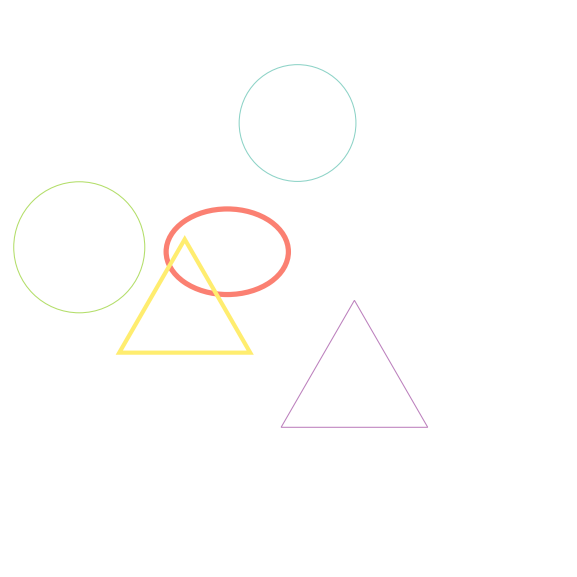[{"shape": "circle", "thickness": 0.5, "radius": 0.51, "center": [0.515, 0.786]}, {"shape": "oval", "thickness": 2.5, "radius": 0.53, "center": [0.394, 0.563]}, {"shape": "circle", "thickness": 0.5, "radius": 0.57, "center": [0.137, 0.571]}, {"shape": "triangle", "thickness": 0.5, "radius": 0.73, "center": [0.614, 0.333]}, {"shape": "triangle", "thickness": 2, "radius": 0.65, "center": [0.32, 0.454]}]